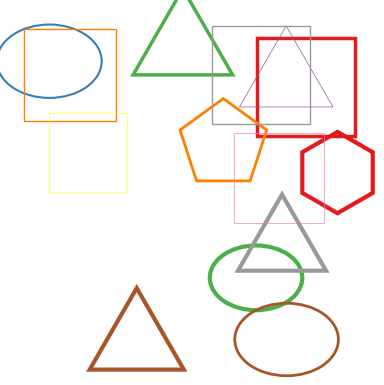[{"shape": "square", "thickness": 2.5, "radius": 0.63, "center": [0.795, 0.774]}, {"shape": "hexagon", "thickness": 3, "radius": 0.53, "center": [0.877, 0.552]}, {"shape": "oval", "thickness": 1.5, "radius": 0.68, "center": [0.128, 0.841]}, {"shape": "triangle", "thickness": 2.5, "radius": 0.75, "center": [0.475, 0.88]}, {"shape": "oval", "thickness": 3, "radius": 0.6, "center": [0.665, 0.278]}, {"shape": "triangle", "thickness": 0.5, "radius": 0.7, "center": [0.743, 0.792]}, {"shape": "square", "thickness": 1, "radius": 0.6, "center": [0.182, 0.805]}, {"shape": "pentagon", "thickness": 2, "radius": 0.59, "center": [0.58, 0.626]}, {"shape": "square", "thickness": 0.5, "radius": 0.51, "center": [0.229, 0.603]}, {"shape": "oval", "thickness": 2, "radius": 0.67, "center": [0.744, 0.118]}, {"shape": "triangle", "thickness": 3, "radius": 0.71, "center": [0.355, 0.111]}, {"shape": "square", "thickness": 0.5, "radius": 0.58, "center": [0.724, 0.538]}, {"shape": "triangle", "thickness": 3, "radius": 0.66, "center": [0.733, 0.363]}, {"shape": "square", "thickness": 1, "radius": 0.63, "center": [0.678, 0.805]}]